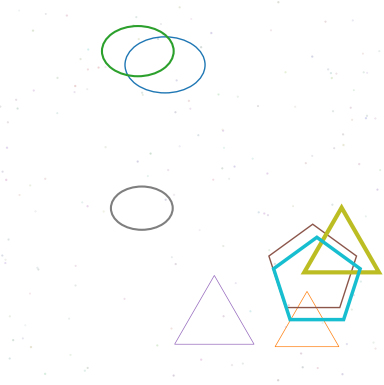[{"shape": "oval", "thickness": 1, "radius": 0.52, "center": [0.429, 0.831]}, {"shape": "triangle", "thickness": 0.5, "radius": 0.48, "center": [0.797, 0.147]}, {"shape": "oval", "thickness": 1.5, "radius": 0.47, "center": [0.358, 0.867]}, {"shape": "triangle", "thickness": 0.5, "radius": 0.6, "center": [0.557, 0.165]}, {"shape": "pentagon", "thickness": 1, "radius": 0.6, "center": [0.812, 0.298]}, {"shape": "oval", "thickness": 1.5, "radius": 0.4, "center": [0.368, 0.459]}, {"shape": "triangle", "thickness": 3, "radius": 0.56, "center": [0.887, 0.349]}, {"shape": "pentagon", "thickness": 2.5, "radius": 0.59, "center": [0.823, 0.265]}]